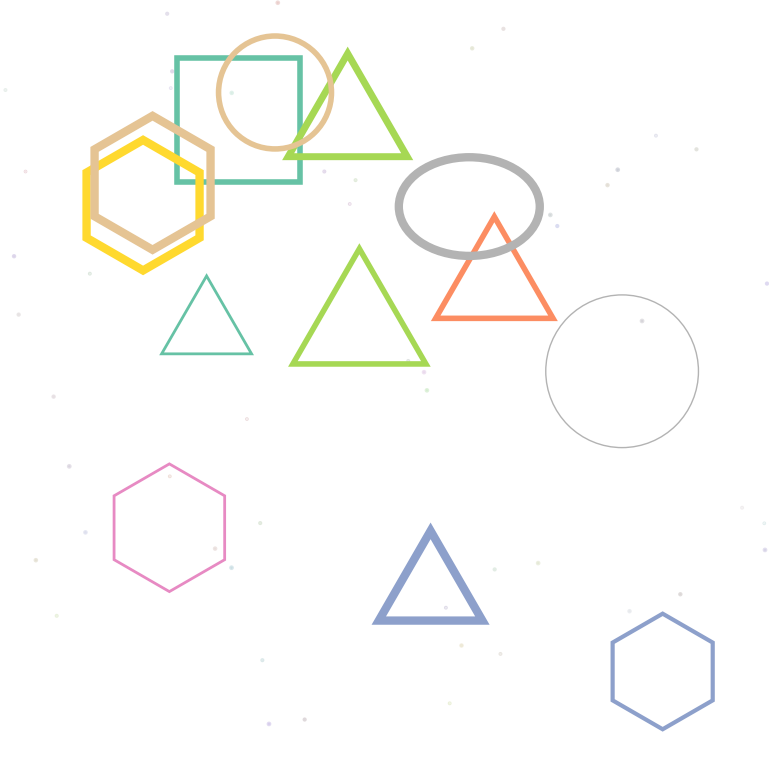[{"shape": "triangle", "thickness": 1, "radius": 0.34, "center": [0.268, 0.574]}, {"shape": "square", "thickness": 2, "radius": 0.4, "center": [0.31, 0.844]}, {"shape": "triangle", "thickness": 2, "radius": 0.44, "center": [0.642, 0.631]}, {"shape": "hexagon", "thickness": 1.5, "radius": 0.38, "center": [0.861, 0.128]}, {"shape": "triangle", "thickness": 3, "radius": 0.39, "center": [0.559, 0.233]}, {"shape": "hexagon", "thickness": 1, "radius": 0.41, "center": [0.22, 0.315]}, {"shape": "triangle", "thickness": 2.5, "radius": 0.45, "center": [0.452, 0.841]}, {"shape": "triangle", "thickness": 2, "radius": 0.5, "center": [0.467, 0.577]}, {"shape": "hexagon", "thickness": 3, "radius": 0.42, "center": [0.186, 0.734]}, {"shape": "circle", "thickness": 2, "radius": 0.37, "center": [0.357, 0.88]}, {"shape": "hexagon", "thickness": 3, "radius": 0.43, "center": [0.198, 0.763]}, {"shape": "oval", "thickness": 3, "radius": 0.46, "center": [0.609, 0.732]}, {"shape": "circle", "thickness": 0.5, "radius": 0.5, "center": [0.808, 0.518]}]